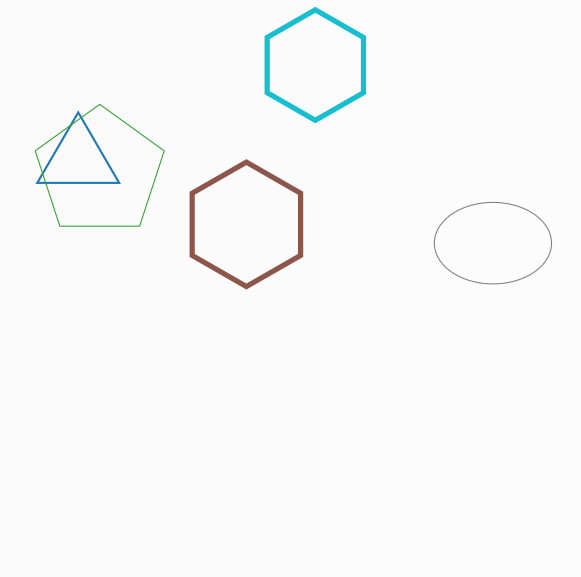[{"shape": "triangle", "thickness": 1, "radius": 0.41, "center": [0.135, 0.723]}, {"shape": "pentagon", "thickness": 0.5, "radius": 0.58, "center": [0.172, 0.702]}, {"shape": "hexagon", "thickness": 2.5, "radius": 0.54, "center": [0.424, 0.611]}, {"shape": "oval", "thickness": 0.5, "radius": 0.5, "center": [0.848, 0.578]}, {"shape": "hexagon", "thickness": 2.5, "radius": 0.48, "center": [0.542, 0.886]}]